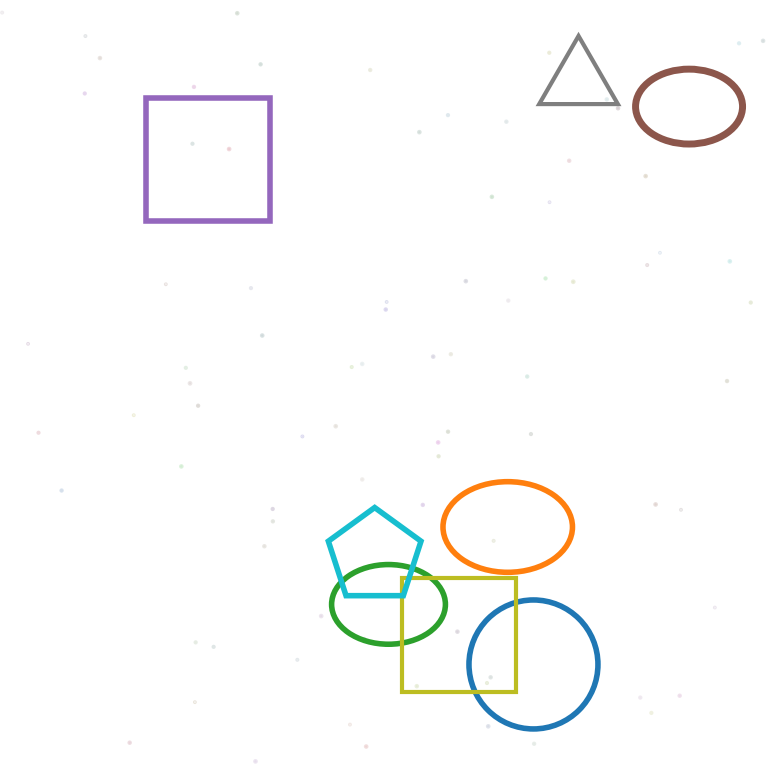[{"shape": "circle", "thickness": 2, "radius": 0.42, "center": [0.693, 0.137]}, {"shape": "oval", "thickness": 2, "radius": 0.42, "center": [0.659, 0.316]}, {"shape": "oval", "thickness": 2, "radius": 0.37, "center": [0.505, 0.215]}, {"shape": "square", "thickness": 2, "radius": 0.4, "center": [0.27, 0.793]}, {"shape": "oval", "thickness": 2.5, "radius": 0.35, "center": [0.895, 0.862]}, {"shape": "triangle", "thickness": 1.5, "radius": 0.29, "center": [0.751, 0.894]}, {"shape": "square", "thickness": 1.5, "radius": 0.37, "center": [0.596, 0.175]}, {"shape": "pentagon", "thickness": 2, "radius": 0.32, "center": [0.487, 0.278]}]